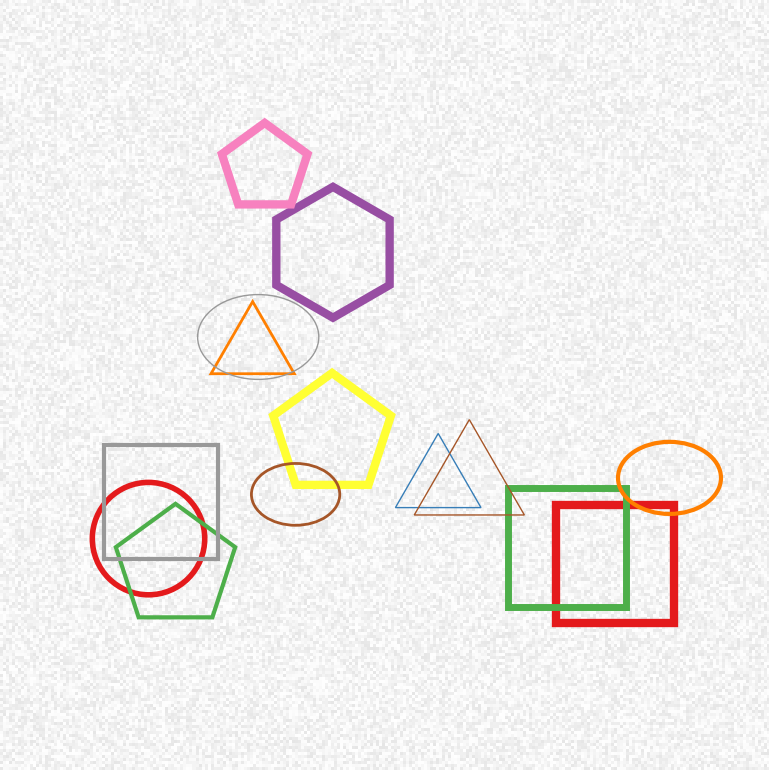[{"shape": "square", "thickness": 3, "radius": 0.38, "center": [0.799, 0.268]}, {"shape": "circle", "thickness": 2, "radius": 0.36, "center": [0.193, 0.301]}, {"shape": "triangle", "thickness": 0.5, "radius": 0.32, "center": [0.569, 0.373]}, {"shape": "pentagon", "thickness": 1.5, "radius": 0.41, "center": [0.228, 0.264]}, {"shape": "square", "thickness": 2.5, "radius": 0.38, "center": [0.736, 0.289]}, {"shape": "hexagon", "thickness": 3, "radius": 0.42, "center": [0.432, 0.672]}, {"shape": "oval", "thickness": 1.5, "radius": 0.33, "center": [0.869, 0.379]}, {"shape": "triangle", "thickness": 1, "radius": 0.31, "center": [0.328, 0.546]}, {"shape": "pentagon", "thickness": 3, "radius": 0.4, "center": [0.431, 0.435]}, {"shape": "oval", "thickness": 1, "radius": 0.29, "center": [0.384, 0.358]}, {"shape": "triangle", "thickness": 0.5, "radius": 0.41, "center": [0.609, 0.372]}, {"shape": "pentagon", "thickness": 3, "radius": 0.29, "center": [0.344, 0.782]}, {"shape": "oval", "thickness": 0.5, "radius": 0.39, "center": [0.335, 0.562]}, {"shape": "square", "thickness": 1.5, "radius": 0.37, "center": [0.209, 0.348]}]